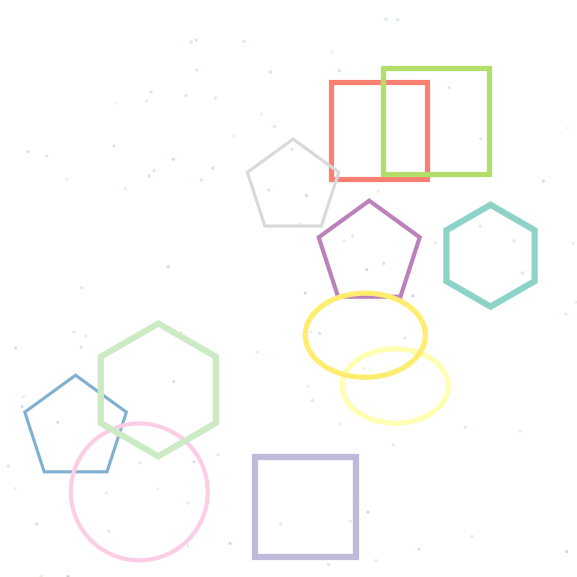[{"shape": "hexagon", "thickness": 3, "radius": 0.44, "center": [0.849, 0.556]}, {"shape": "oval", "thickness": 2.5, "radius": 0.46, "center": [0.684, 0.331]}, {"shape": "square", "thickness": 3, "radius": 0.44, "center": [0.529, 0.121]}, {"shape": "square", "thickness": 2.5, "radius": 0.42, "center": [0.656, 0.774]}, {"shape": "pentagon", "thickness": 1.5, "radius": 0.46, "center": [0.131, 0.257]}, {"shape": "square", "thickness": 2.5, "radius": 0.46, "center": [0.755, 0.79]}, {"shape": "circle", "thickness": 2, "radius": 0.59, "center": [0.241, 0.147]}, {"shape": "pentagon", "thickness": 1.5, "radius": 0.42, "center": [0.508, 0.675]}, {"shape": "pentagon", "thickness": 2, "radius": 0.46, "center": [0.639, 0.56]}, {"shape": "hexagon", "thickness": 3, "radius": 0.57, "center": [0.274, 0.324]}, {"shape": "oval", "thickness": 2.5, "radius": 0.52, "center": [0.633, 0.419]}]